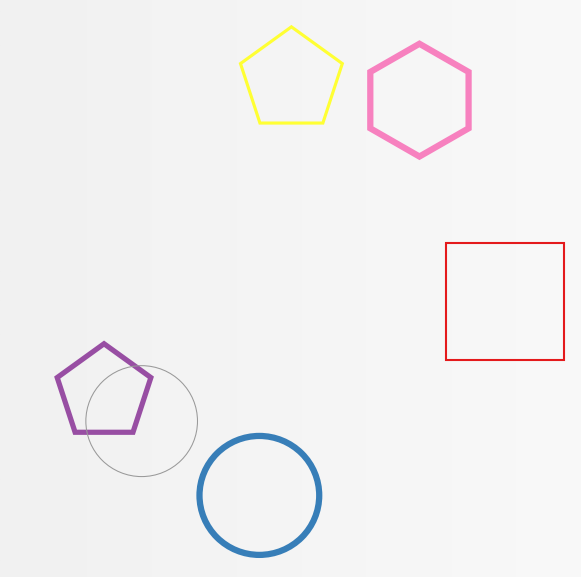[{"shape": "square", "thickness": 1, "radius": 0.51, "center": [0.869, 0.477]}, {"shape": "circle", "thickness": 3, "radius": 0.51, "center": [0.446, 0.141]}, {"shape": "pentagon", "thickness": 2.5, "radius": 0.42, "center": [0.179, 0.319]}, {"shape": "pentagon", "thickness": 1.5, "radius": 0.46, "center": [0.501, 0.861]}, {"shape": "hexagon", "thickness": 3, "radius": 0.49, "center": [0.722, 0.826]}, {"shape": "circle", "thickness": 0.5, "radius": 0.48, "center": [0.244, 0.27]}]